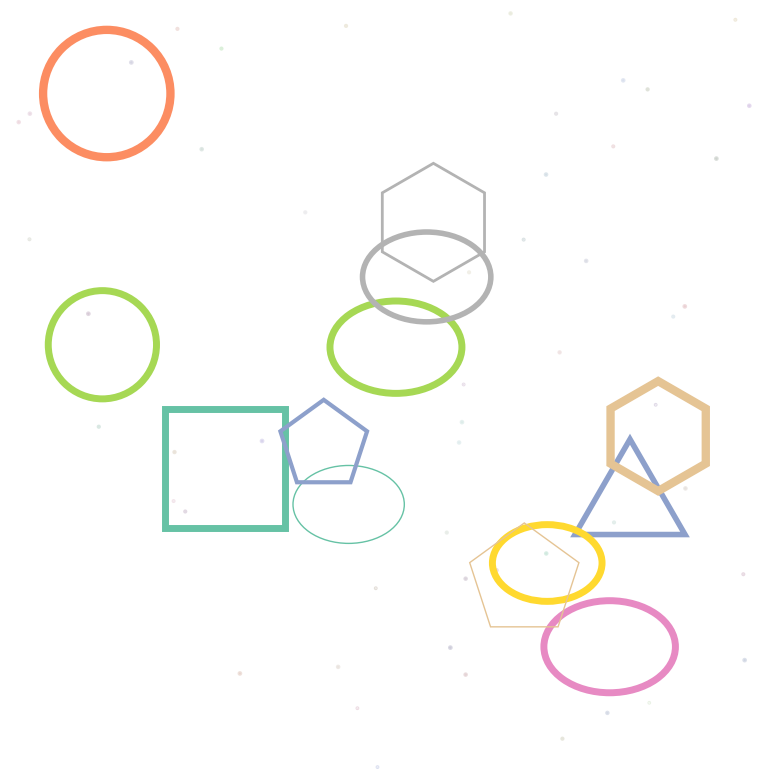[{"shape": "square", "thickness": 2.5, "radius": 0.39, "center": [0.292, 0.392]}, {"shape": "oval", "thickness": 0.5, "radius": 0.36, "center": [0.453, 0.345]}, {"shape": "circle", "thickness": 3, "radius": 0.41, "center": [0.139, 0.879]}, {"shape": "triangle", "thickness": 2, "radius": 0.41, "center": [0.818, 0.347]}, {"shape": "pentagon", "thickness": 1.5, "radius": 0.3, "center": [0.42, 0.422]}, {"shape": "oval", "thickness": 2.5, "radius": 0.43, "center": [0.792, 0.16]}, {"shape": "circle", "thickness": 2.5, "radius": 0.35, "center": [0.133, 0.552]}, {"shape": "oval", "thickness": 2.5, "radius": 0.43, "center": [0.514, 0.549]}, {"shape": "oval", "thickness": 2.5, "radius": 0.36, "center": [0.711, 0.269]}, {"shape": "hexagon", "thickness": 3, "radius": 0.36, "center": [0.855, 0.434]}, {"shape": "pentagon", "thickness": 0.5, "radius": 0.37, "center": [0.681, 0.246]}, {"shape": "hexagon", "thickness": 1, "radius": 0.38, "center": [0.563, 0.711]}, {"shape": "oval", "thickness": 2, "radius": 0.42, "center": [0.554, 0.64]}]